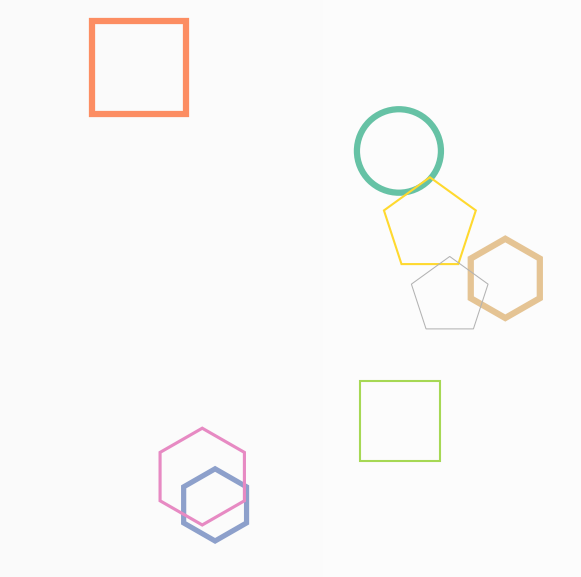[{"shape": "circle", "thickness": 3, "radius": 0.36, "center": [0.686, 0.738]}, {"shape": "square", "thickness": 3, "radius": 0.4, "center": [0.24, 0.882]}, {"shape": "hexagon", "thickness": 2.5, "radius": 0.31, "center": [0.37, 0.125]}, {"shape": "hexagon", "thickness": 1.5, "radius": 0.42, "center": [0.348, 0.174]}, {"shape": "square", "thickness": 1, "radius": 0.35, "center": [0.688, 0.27]}, {"shape": "pentagon", "thickness": 1, "radius": 0.42, "center": [0.74, 0.609]}, {"shape": "hexagon", "thickness": 3, "radius": 0.34, "center": [0.869, 0.517]}, {"shape": "pentagon", "thickness": 0.5, "radius": 0.35, "center": [0.774, 0.486]}]